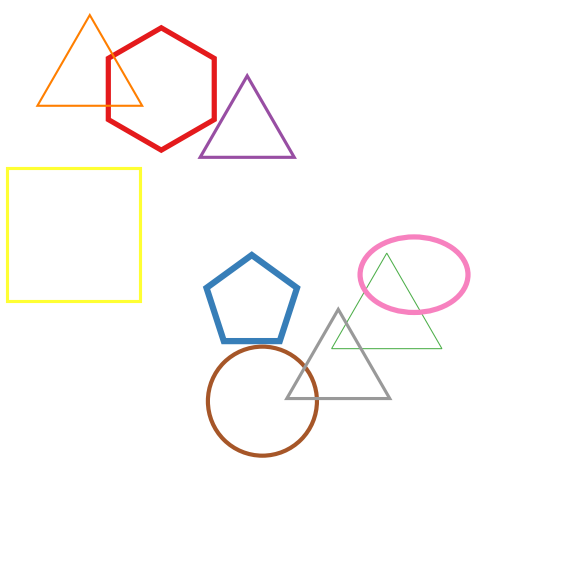[{"shape": "hexagon", "thickness": 2.5, "radius": 0.53, "center": [0.279, 0.845]}, {"shape": "pentagon", "thickness": 3, "radius": 0.41, "center": [0.436, 0.475]}, {"shape": "triangle", "thickness": 0.5, "radius": 0.55, "center": [0.67, 0.451]}, {"shape": "triangle", "thickness": 1.5, "radius": 0.47, "center": [0.428, 0.774]}, {"shape": "triangle", "thickness": 1, "radius": 0.52, "center": [0.155, 0.868]}, {"shape": "square", "thickness": 1.5, "radius": 0.58, "center": [0.128, 0.593]}, {"shape": "circle", "thickness": 2, "radius": 0.47, "center": [0.454, 0.304]}, {"shape": "oval", "thickness": 2.5, "radius": 0.47, "center": [0.717, 0.523]}, {"shape": "triangle", "thickness": 1.5, "radius": 0.51, "center": [0.586, 0.36]}]